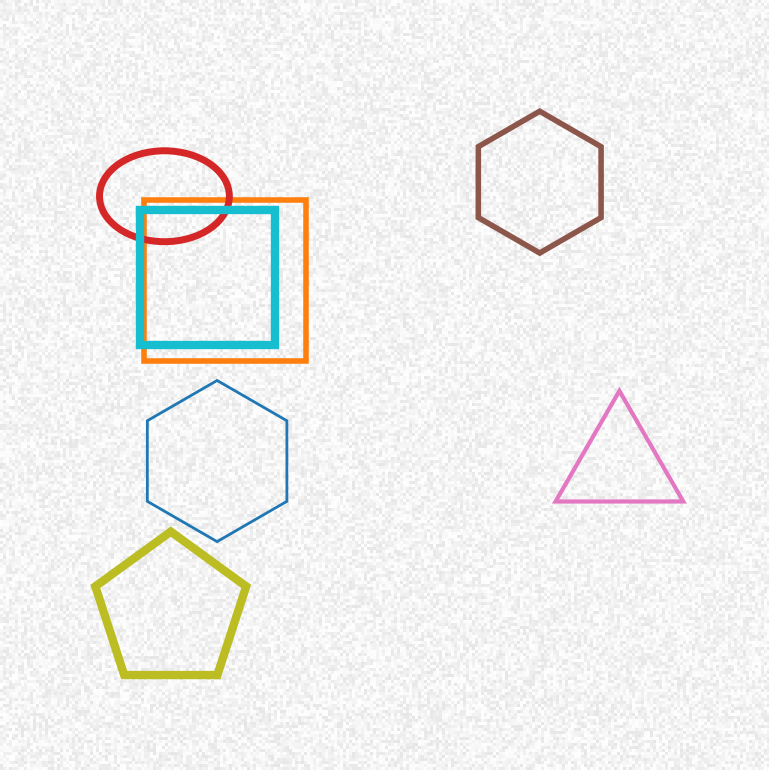[{"shape": "hexagon", "thickness": 1, "radius": 0.52, "center": [0.282, 0.401]}, {"shape": "square", "thickness": 2, "radius": 0.52, "center": [0.292, 0.636]}, {"shape": "oval", "thickness": 2.5, "radius": 0.42, "center": [0.214, 0.745]}, {"shape": "hexagon", "thickness": 2, "radius": 0.46, "center": [0.701, 0.763]}, {"shape": "triangle", "thickness": 1.5, "radius": 0.48, "center": [0.804, 0.397]}, {"shape": "pentagon", "thickness": 3, "radius": 0.51, "center": [0.222, 0.207]}, {"shape": "square", "thickness": 3, "radius": 0.44, "center": [0.269, 0.64]}]